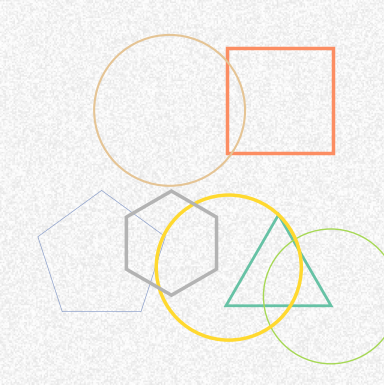[{"shape": "triangle", "thickness": 2, "radius": 0.79, "center": [0.723, 0.285]}, {"shape": "square", "thickness": 2.5, "radius": 0.69, "center": [0.727, 0.739]}, {"shape": "pentagon", "thickness": 0.5, "radius": 0.87, "center": [0.264, 0.331]}, {"shape": "circle", "thickness": 1, "radius": 0.88, "center": [0.859, 0.23]}, {"shape": "circle", "thickness": 2.5, "radius": 0.94, "center": [0.594, 0.305]}, {"shape": "circle", "thickness": 1.5, "radius": 0.98, "center": [0.441, 0.713]}, {"shape": "hexagon", "thickness": 2.5, "radius": 0.68, "center": [0.445, 0.368]}]